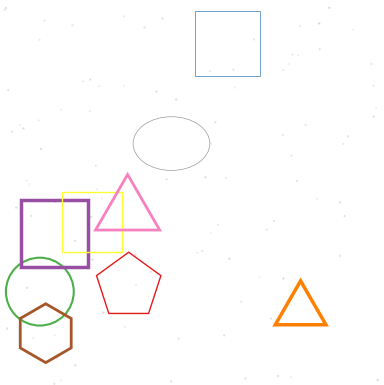[{"shape": "pentagon", "thickness": 1, "radius": 0.44, "center": [0.334, 0.257]}, {"shape": "square", "thickness": 0.5, "radius": 0.42, "center": [0.591, 0.887]}, {"shape": "circle", "thickness": 1.5, "radius": 0.44, "center": [0.103, 0.243]}, {"shape": "square", "thickness": 2.5, "radius": 0.43, "center": [0.142, 0.393]}, {"shape": "triangle", "thickness": 2.5, "radius": 0.38, "center": [0.781, 0.194]}, {"shape": "square", "thickness": 1, "radius": 0.39, "center": [0.239, 0.422]}, {"shape": "hexagon", "thickness": 2, "radius": 0.38, "center": [0.119, 0.135]}, {"shape": "triangle", "thickness": 2, "radius": 0.48, "center": [0.331, 0.451]}, {"shape": "oval", "thickness": 0.5, "radius": 0.5, "center": [0.445, 0.627]}]